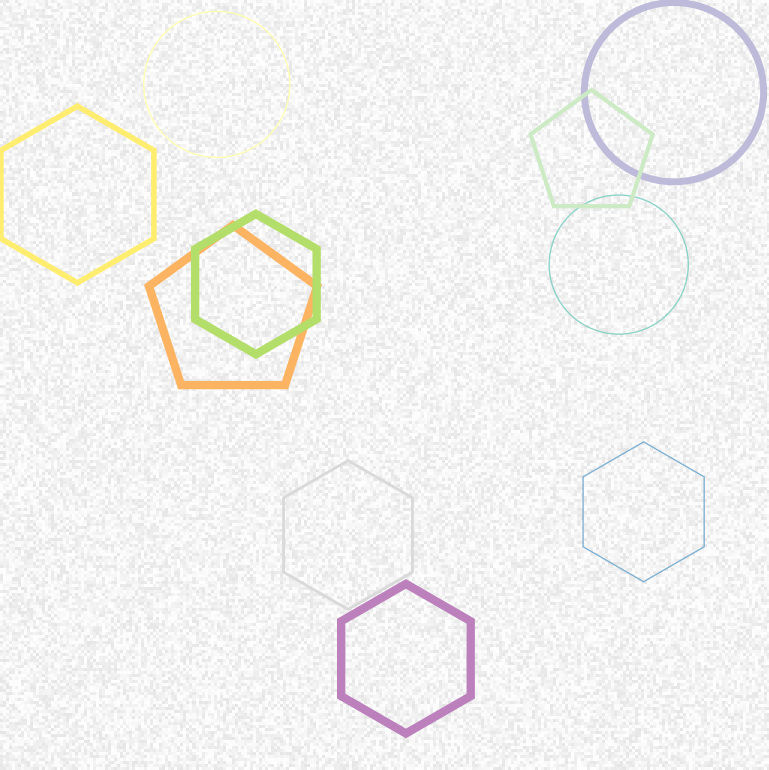[{"shape": "circle", "thickness": 0.5, "radius": 0.45, "center": [0.804, 0.656]}, {"shape": "circle", "thickness": 0.5, "radius": 0.47, "center": [0.282, 0.89]}, {"shape": "circle", "thickness": 2.5, "radius": 0.58, "center": [0.875, 0.88]}, {"shape": "hexagon", "thickness": 0.5, "radius": 0.45, "center": [0.836, 0.335]}, {"shape": "pentagon", "thickness": 3, "radius": 0.57, "center": [0.303, 0.593]}, {"shape": "hexagon", "thickness": 3, "radius": 0.46, "center": [0.332, 0.631]}, {"shape": "hexagon", "thickness": 1, "radius": 0.48, "center": [0.452, 0.305]}, {"shape": "hexagon", "thickness": 3, "radius": 0.49, "center": [0.527, 0.145]}, {"shape": "pentagon", "thickness": 1.5, "radius": 0.42, "center": [0.768, 0.8]}, {"shape": "hexagon", "thickness": 2, "radius": 0.57, "center": [0.101, 0.747]}]